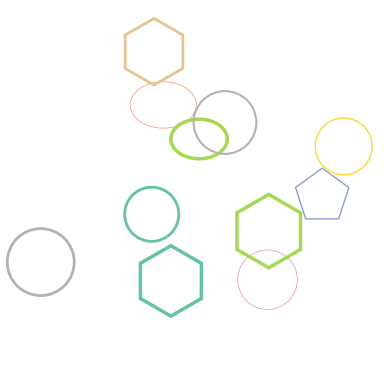[{"shape": "circle", "thickness": 2, "radius": 0.35, "center": [0.394, 0.443]}, {"shape": "hexagon", "thickness": 2.5, "radius": 0.46, "center": [0.444, 0.27]}, {"shape": "oval", "thickness": 0.5, "radius": 0.43, "center": [0.424, 0.727]}, {"shape": "pentagon", "thickness": 1, "radius": 0.36, "center": [0.837, 0.49]}, {"shape": "circle", "thickness": 0.5, "radius": 0.39, "center": [0.695, 0.273]}, {"shape": "hexagon", "thickness": 2.5, "radius": 0.48, "center": [0.698, 0.4]}, {"shape": "oval", "thickness": 2.5, "radius": 0.37, "center": [0.517, 0.639]}, {"shape": "circle", "thickness": 1, "radius": 0.37, "center": [0.893, 0.62]}, {"shape": "hexagon", "thickness": 2, "radius": 0.43, "center": [0.4, 0.866]}, {"shape": "circle", "thickness": 1.5, "radius": 0.41, "center": [0.584, 0.682]}, {"shape": "circle", "thickness": 2, "radius": 0.43, "center": [0.106, 0.319]}]